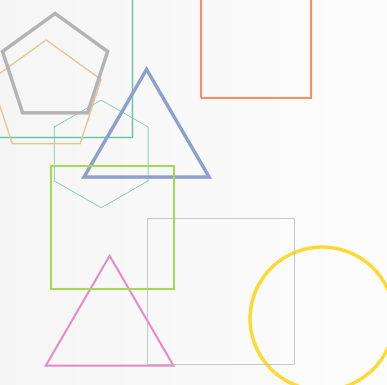[{"shape": "hexagon", "thickness": 0.5, "radius": 0.7, "center": [0.261, 0.6]}, {"shape": "square", "thickness": 1, "radius": 0.91, "center": [0.159, 0.827]}, {"shape": "square", "thickness": 1.5, "radius": 0.71, "center": [0.66, 0.888]}, {"shape": "triangle", "thickness": 2.5, "radius": 0.93, "center": [0.378, 0.633]}, {"shape": "triangle", "thickness": 1.5, "radius": 0.95, "center": [0.283, 0.145]}, {"shape": "square", "thickness": 1.5, "radius": 0.8, "center": [0.29, 0.41]}, {"shape": "circle", "thickness": 2.5, "radius": 0.93, "center": [0.831, 0.172]}, {"shape": "pentagon", "thickness": 1, "radius": 0.74, "center": [0.119, 0.747]}, {"shape": "pentagon", "thickness": 2.5, "radius": 0.71, "center": [0.142, 0.822]}, {"shape": "square", "thickness": 0.5, "radius": 0.95, "center": [0.569, 0.244]}]